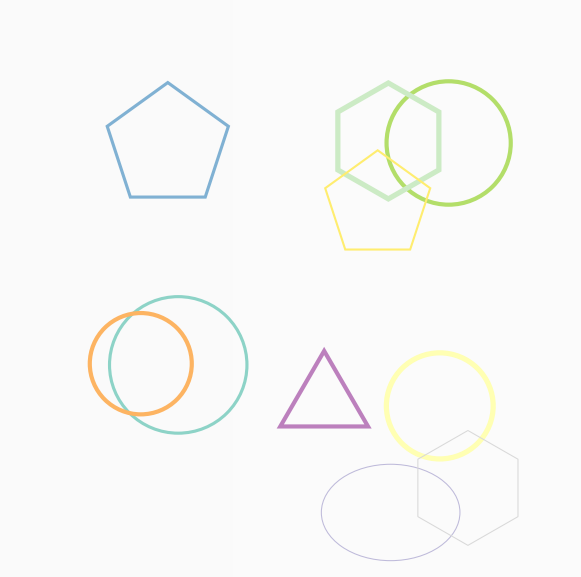[{"shape": "circle", "thickness": 1.5, "radius": 0.59, "center": [0.307, 0.367]}, {"shape": "circle", "thickness": 2.5, "radius": 0.46, "center": [0.757, 0.296]}, {"shape": "oval", "thickness": 0.5, "radius": 0.6, "center": [0.672, 0.112]}, {"shape": "pentagon", "thickness": 1.5, "radius": 0.55, "center": [0.289, 0.747]}, {"shape": "circle", "thickness": 2, "radius": 0.44, "center": [0.242, 0.369]}, {"shape": "circle", "thickness": 2, "radius": 0.53, "center": [0.772, 0.752]}, {"shape": "hexagon", "thickness": 0.5, "radius": 0.5, "center": [0.805, 0.154]}, {"shape": "triangle", "thickness": 2, "radius": 0.44, "center": [0.558, 0.304]}, {"shape": "hexagon", "thickness": 2.5, "radius": 0.5, "center": [0.668, 0.755]}, {"shape": "pentagon", "thickness": 1, "radius": 0.47, "center": [0.65, 0.644]}]